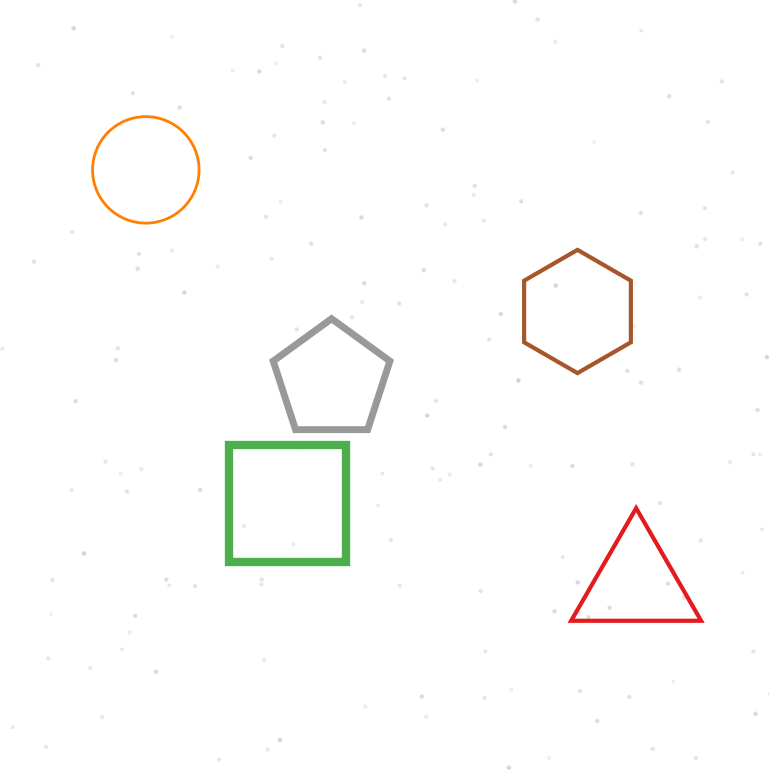[{"shape": "triangle", "thickness": 1.5, "radius": 0.49, "center": [0.826, 0.243]}, {"shape": "square", "thickness": 3, "radius": 0.38, "center": [0.373, 0.346]}, {"shape": "circle", "thickness": 1, "radius": 0.35, "center": [0.189, 0.779]}, {"shape": "hexagon", "thickness": 1.5, "radius": 0.4, "center": [0.75, 0.595]}, {"shape": "pentagon", "thickness": 2.5, "radius": 0.4, "center": [0.431, 0.506]}]